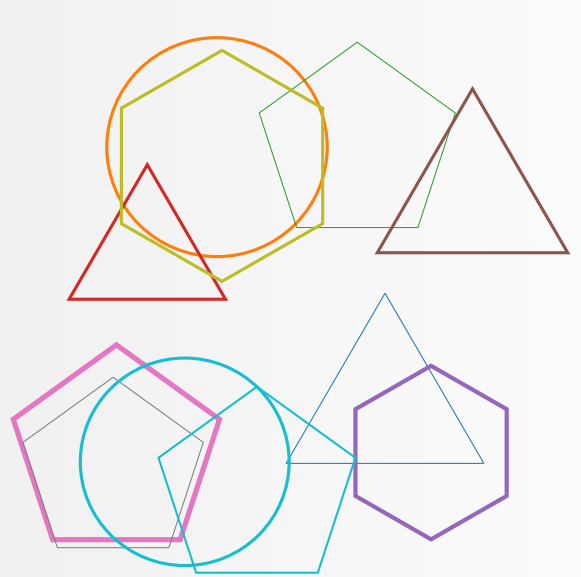[{"shape": "triangle", "thickness": 0.5, "radius": 0.98, "center": [0.662, 0.295]}, {"shape": "circle", "thickness": 1.5, "radius": 0.95, "center": [0.373, 0.744]}, {"shape": "pentagon", "thickness": 0.5, "radius": 0.89, "center": [0.615, 0.749]}, {"shape": "triangle", "thickness": 1.5, "radius": 0.78, "center": [0.253, 0.559]}, {"shape": "hexagon", "thickness": 2, "radius": 0.75, "center": [0.742, 0.215]}, {"shape": "triangle", "thickness": 1.5, "radius": 0.95, "center": [0.813, 0.656]}, {"shape": "pentagon", "thickness": 2.5, "radius": 0.93, "center": [0.2, 0.215]}, {"shape": "pentagon", "thickness": 0.5, "radius": 0.82, "center": [0.195, 0.183]}, {"shape": "hexagon", "thickness": 1.5, "radius": 1.0, "center": [0.382, 0.712]}, {"shape": "circle", "thickness": 1.5, "radius": 0.9, "center": [0.318, 0.199]}, {"shape": "pentagon", "thickness": 1, "radius": 0.89, "center": [0.442, 0.151]}]